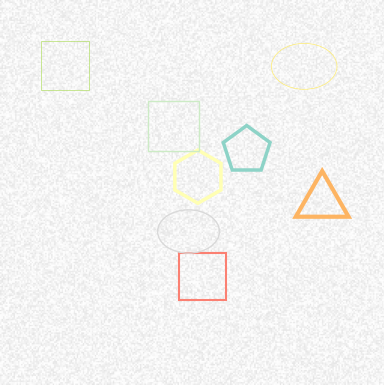[{"shape": "pentagon", "thickness": 2.5, "radius": 0.32, "center": [0.641, 0.61]}, {"shape": "hexagon", "thickness": 2.5, "radius": 0.35, "center": [0.514, 0.541]}, {"shape": "square", "thickness": 1.5, "radius": 0.3, "center": [0.525, 0.282]}, {"shape": "triangle", "thickness": 3, "radius": 0.4, "center": [0.837, 0.477]}, {"shape": "square", "thickness": 0.5, "radius": 0.32, "center": [0.169, 0.83]}, {"shape": "oval", "thickness": 1, "radius": 0.4, "center": [0.49, 0.399]}, {"shape": "square", "thickness": 1, "radius": 0.33, "center": [0.451, 0.672]}, {"shape": "oval", "thickness": 0.5, "radius": 0.43, "center": [0.79, 0.828]}]